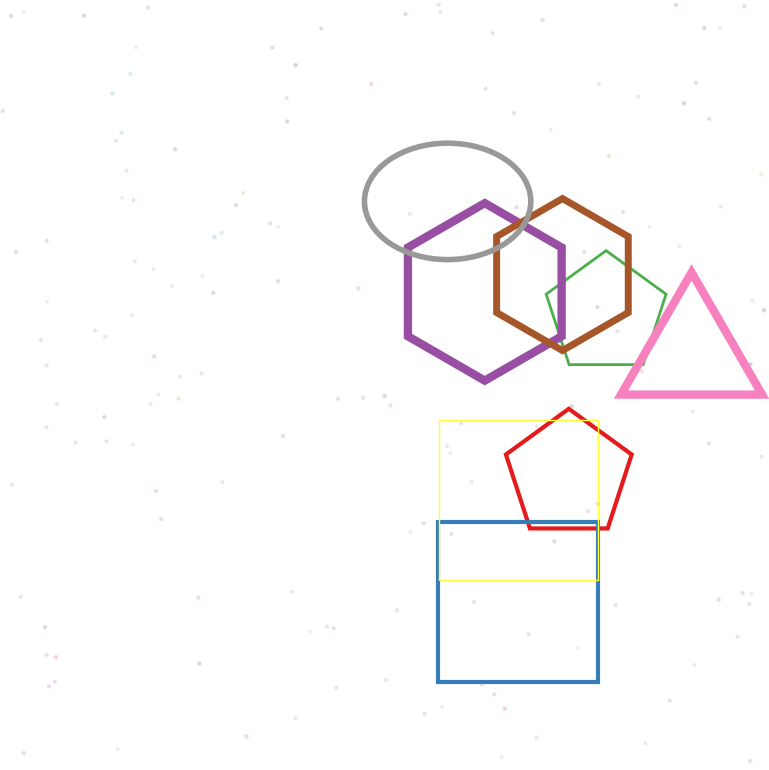[{"shape": "pentagon", "thickness": 1.5, "radius": 0.43, "center": [0.739, 0.383]}, {"shape": "square", "thickness": 1.5, "radius": 0.52, "center": [0.673, 0.218]}, {"shape": "pentagon", "thickness": 1, "radius": 0.41, "center": [0.787, 0.593]}, {"shape": "hexagon", "thickness": 3, "radius": 0.58, "center": [0.63, 0.621]}, {"shape": "square", "thickness": 0.5, "radius": 0.52, "center": [0.673, 0.351]}, {"shape": "hexagon", "thickness": 2.5, "radius": 0.49, "center": [0.73, 0.643]}, {"shape": "triangle", "thickness": 3, "radius": 0.53, "center": [0.898, 0.54]}, {"shape": "oval", "thickness": 2, "radius": 0.54, "center": [0.581, 0.738]}]